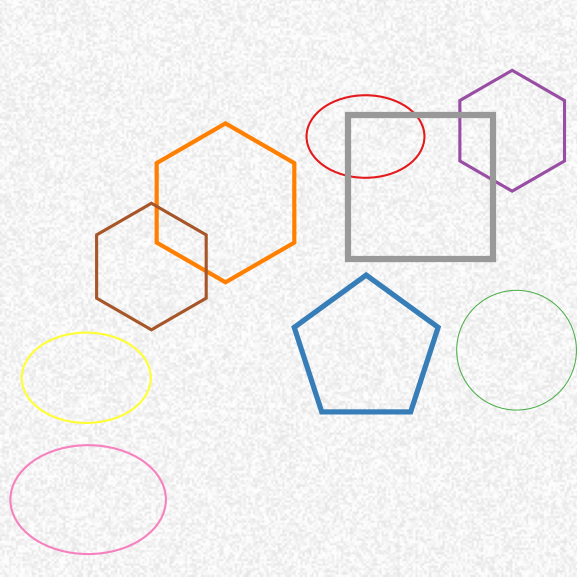[{"shape": "oval", "thickness": 1, "radius": 0.51, "center": [0.633, 0.763]}, {"shape": "pentagon", "thickness": 2.5, "radius": 0.65, "center": [0.634, 0.392]}, {"shape": "circle", "thickness": 0.5, "radius": 0.52, "center": [0.894, 0.393]}, {"shape": "hexagon", "thickness": 1.5, "radius": 0.52, "center": [0.887, 0.773]}, {"shape": "hexagon", "thickness": 2, "radius": 0.69, "center": [0.39, 0.648]}, {"shape": "oval", "thickness": 1, "radius": 0.56, "center": [0.149, 0.345]}, {"shape": "hexagon", "thickness": 1.5, "radius": 0.55, "center": [0.262, 0.538]}, {"shape": "oval", "thickness": 1, "radius": 0.67, "center": [0.153, 0.134]}, {"shape": "square", "thickness": 3, "radius": 0.63, "center": [0.729, 0.675]}]